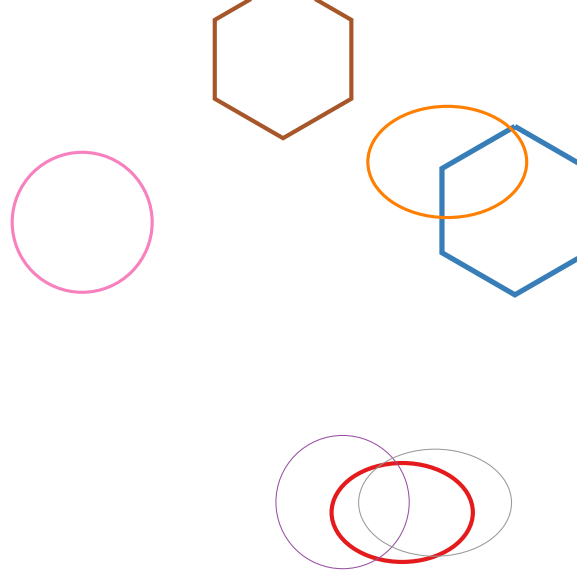[{"shape": "oval", "thickness": 2, "radius": 0.61, "center": [0.696, 0.112]}, {"shape": "hexagon", "thickness": 2.5, "radius": 0.73, "center": [0.892, 0.634]}, {"shape": "circle", "thickness": 0.5, "radius": 0.58, "center": [0.593, 0.13]}, {"shape": "oval", "thickness": 1.5, "radius": 0.69, "center": [0.774, 0.719]}, {"shape": "hexagon", "thickness": 2, "radius": 0.68, "center": [0.49, 0.896]}, {"shape": "circle", "thickness": 1.5, "radius": 0.61, "center": [0.142, 0.614]}, {"shape": "oval", "thickness": 0.5, "radius": 0.66, "center": [0.753, 0.129]}]